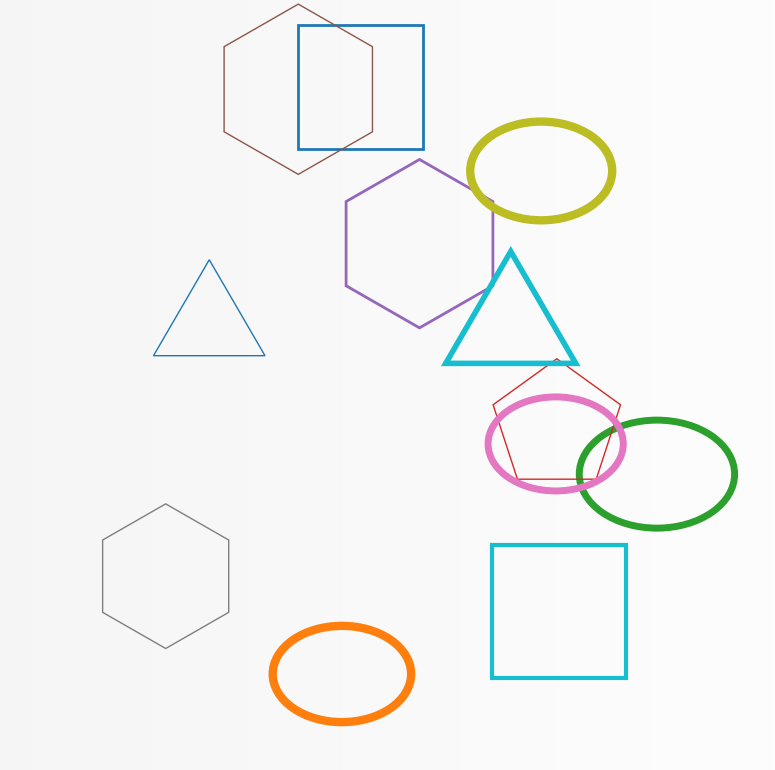[{"shape": "triangle", "thickness": 0.5, "radius": 0.42, "center": [0.27, 0.58]}, {"shape": "square", "thickness": 1, "radius": 0.4, "center": [0.465, 0.887]}, {"shape": "oval", "thickness": 3, "radius": 0.45, "center": [0.441, 0.125]}, {"shape": "oval", "thickness": 2.5, "radius": 0.5, "center": [0.848, 0.384]}, {"shape": "pentagon", "thickness": 0.5, "radius": 0.43, "center": [0.718, 0.448]}, {"shape": "hexagon", "thickness": 1, "radius": 0.55, "center": [0.541, 0.684]}, {"shape": "hexagon", "thickness": 0.5, "radius": 0.55, "center": [0.385, 0.884]}, {"shape": "oval", "thickness": 2.5, "radius": 0.44, "center": [0.717, 0.423]}, {"shape": "hexagon", "thickness": 0.5, "radius": 0.47, "center": [0.214, 0.252]}, {"shape": "oval", "thickness": 3, "radius": 0.46, "center": [0.698, 0.778]}, {"shape": "triangle", "thickness": 2, "radius": 0.48, "center": [0.659, 0.577]}, {"shape": "square", "thickness": 1.5, "radius": 0.43, "center": [0.722, 0.206]}]